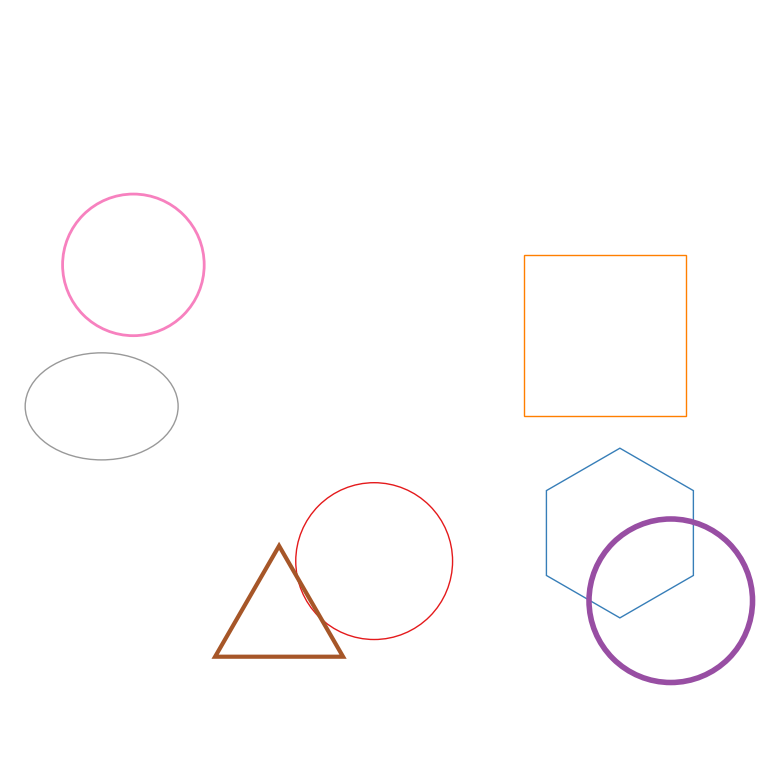[{"shape": "circle", "thickness": 0.5, "radius": 0.51, "center": [0.486, 0.271]}, {"shape": "hexagon", "thickness": 0.5, "radius": 0.55, "center": [0.805, 0.308]}, {"shape": "circle", "thickness": 2, "radius": 0.53, "center": [0.871, 0.22]}, {"shape": "square", "thickness": 0.5, "radius": 0.52, "center": [0.786, 0.564]}, {"shape": "triangle", "thickness": 1.5, "radius": 0.48, "center": [0.362, 0.195]}, {"shape": "circle", "thickness": 1, "radius": 0.46, "center": [0.173, 0.656]}, {"shape": "oval", "thickness": 0.5, "radius": 0.5, "center": [0.132, 0.472]}]